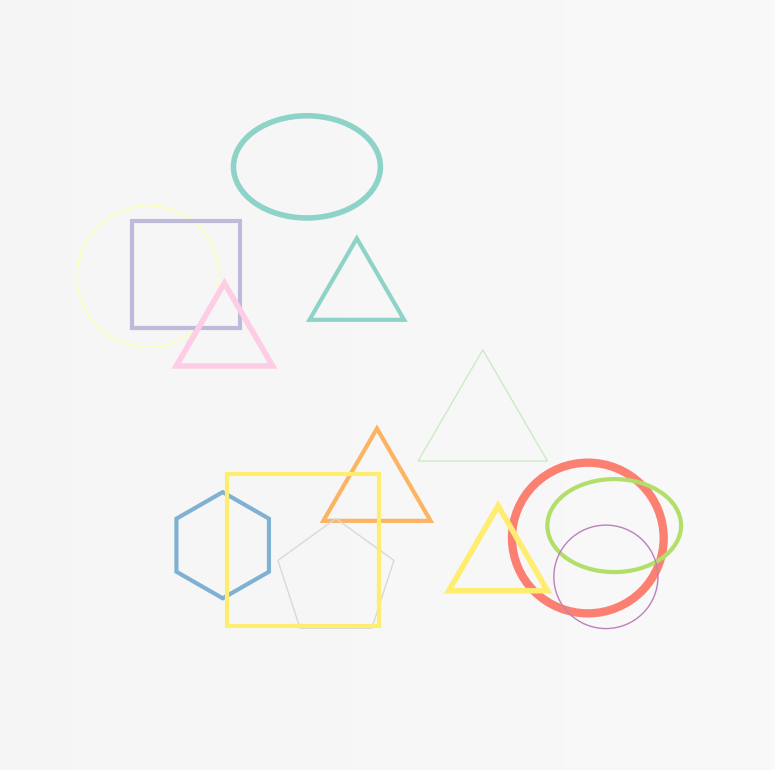[{"shape": "triangle", "thickness": 1.5, "radius": 0.35, "center": [0.46, 0.62]}, {"shape": "oval", "thickness": 2, "radius": 0.47, "center": [0.396, 0.783]}, {"shape": "circle", "thickness": 0.5, "radius": 0.46, "center": [0.191, 0.641]}, {"shape": "square", "thickness": 1.5, "radius": 0.35, "center": [0.24, 0.644]}, {"shape": "circle", "thickness": 3, "radius": 0.49, "center": [0.759, 0.301]}, {"shape": "hexagon", "thickness": 1.5, "radius": 0.34, "center": [0.287, 0.292]}, {"shape": "triangle", "thickness": 1.5, "radius": 0.4, "center": [0.486, 0.364]}, {"shape": "oval", "thickness": 1.5, "radius": 0.43, "center": [0.793, 0.317]}, {"shape": "triangle", "thickness": 2, "radius": 0.36, "center": [0.29, 0.561]}, {"shape": "pentagon", "thickness": 0.5, "radius": 0.39, "center": [0.433, 0.248]}, {"shape": "circle", "thickness": 0.5, "radius": 0.34, "center": [0.782, 0.251]}, {"shape": "triangle", "thickness": 0.5, "radius": 0.48, "center": [0.623, 0.449]}, {"shape": "triangle", "thickness": 2, "radius": 0.37, "center": [0.643, 0.27]}, {"shape": "square", "thickness": 1.5, "radius": 0.49, "center": [0.391, 0.286]}]